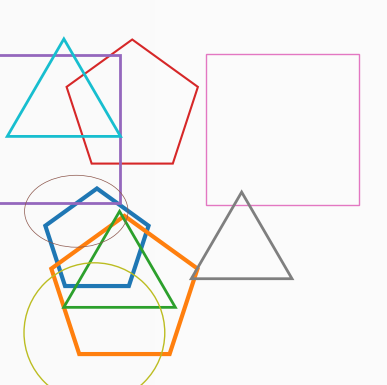[{"shape": "pentagon", "thickness": 3, "radius": 0.7, "center": [0.25, 0.37]}, {"shape": "pentagon", "thickness": 3, "radius": 0.99, "center": [0.321, 0.241]}, {"shape": "triangle", "thickness": 2, "radius": 0.83, "center": [0.308, 0.285]}, {"shape": "pentagon", "thickness": 1.5, "radius": 0.89, "center": [0.341, 0.719]}, {"shape": "square", "thickness": 2, "radius": 0.96, "center": [0.117, 0.664]}, {"shape": "oval", "thickness": 0.5, "radius": 0.67, "center": [0.197, 0.451]}, {"shape": "square", "thickness": 1, "radius": 0.98, "center": [0.729, 0.663]}, {"shape": "triangle", "thickness": 2, "radius": 0.75, "center": [0.624, 0.351]}, {"shape": "circle", "thickness": 1, "radius": 0.91, "center": [0.244, 0.136]}, {"shape": "triangle", "thickness": 2, "radius": 0.84, "center": [0.165, 0.73]}]